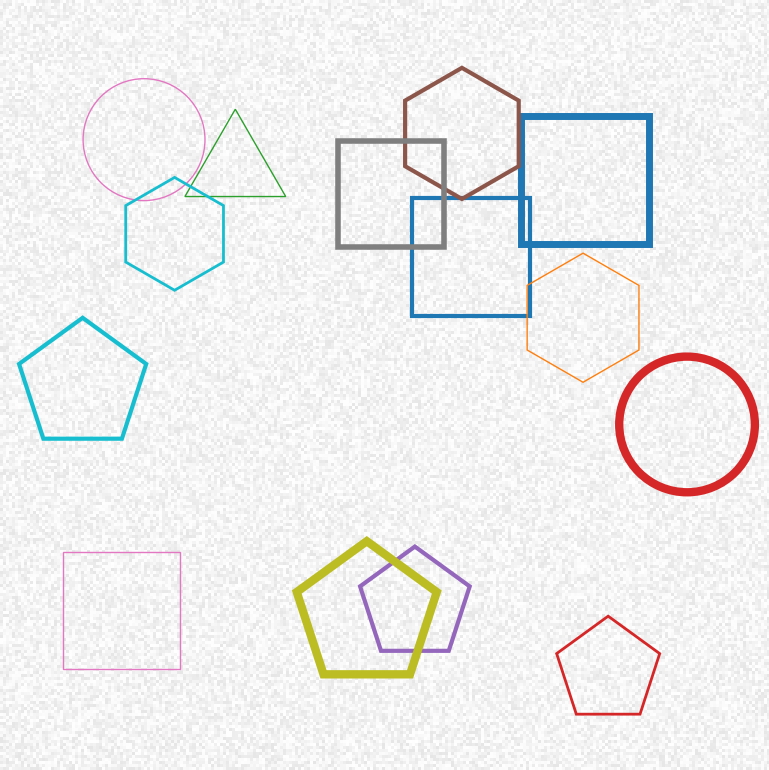[{"shape": "square", "thickness": 2.5, "radius": 0.41, "center": [0.76, 0.766]}, {"shape": "square", "thickness": 1.5, "radius": 0.38, "center": [0.612, 0.666]}, {"shape": "hexagon", "thickness": 0.5, "radius": 0.42, "center": [0.757, 0.587]}, {"shape": "triangle", "thickness": 0.5, "radius": 0.38, "center": [0.306, 0.783]}, {"shape": "pentagon", "thickness": 1, "radius": 0.35, "center": [0.79, 0.129]}, {"shape": "circle", "thickness": 3, "radius": 0.44, "center": [0.892, 0.449]}, {"shape": "pentagon", "thickness": 1.5, "radius": 0.37, "center": [0.539, 0.215]}, {"shape": "hexagon", "thickness": 1.5, "radius": 0.43, "center": [0.6, 0.827]}, {"shape": "square", "thickness": 0.5, "radius": 0.38, "center": [0.158, 0.207]}, {"shape": "circle", "thickness": 0.5, "radius": 0.4, "center": [0.187, 0.819]}, {"shape": "square", "thickness": 2, "radius": 0.34, "center": [0.507, 0.749]}, {"shape": "pentagon", "thickness": 3, "radius": 0.48, "center": [0.476, 0.202]}, {"shape": "hexagon", "thickness": 1, "radius": 0.37, "center": [0.227, 0.696]}, {"shape": "pentagon", "thickness": 1.5, "radius": 0.43, "center": [0.107, 0.5]}]